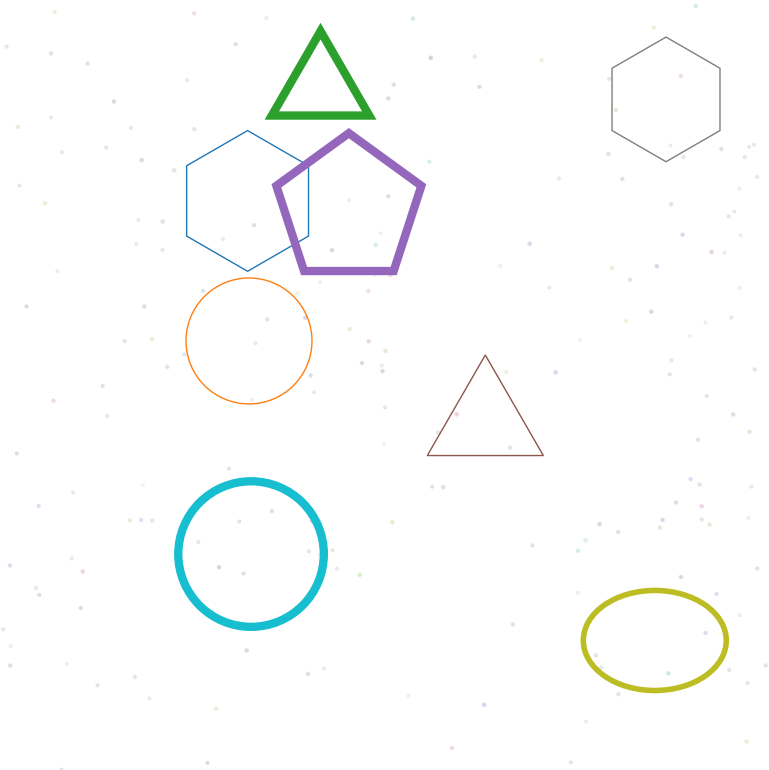[{"shape": "hexagon", "thickness": 0.5, "radius": 0.46, "center": [0.322, 0.739]}, {"shape": "circle", "thickness": 0.5, "radius": 0.41, "center": [0.323, 0.557]}, {"shape": "triangle", "thickness": 3, "radius": 0.37, "center": [0.416, 0.886]}, {"shape": "pentagon", "thickness": 3, "radius": 0.49, "center": [0.453, 0.728]}, {"shape": "triangle", "thickness": 0.5, "radius": 0.44, "center": [0.63, 0.452]}, {"shape": "hexagon", "thickness": 0.5, "radius": 0.4, "center": [0.865, 0.871]}, {"shape": "oval", "thickness": 2, "radius": 0.46, "center": [0.85, 0.168]}, {"shape": "circle", "thickness": 3, "radius": 0.47, "center": [0.326, 0.28]}]